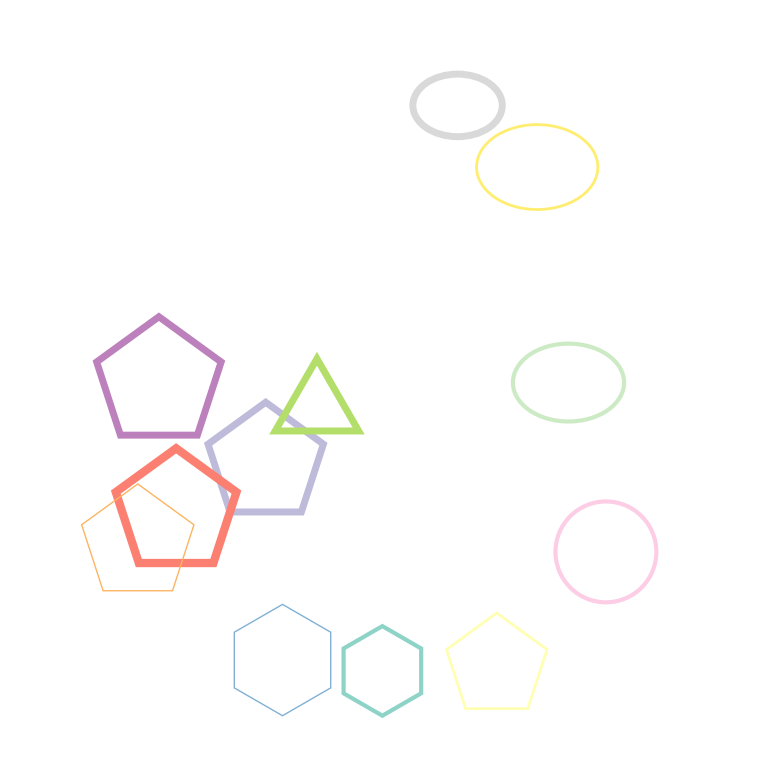[{"shape": "hexagon", "thickness": 1.5, "radius": 0.29, "center": [0.497, 0.129]}, {"shape": "pentagon", "thickness": 1, "radius": 0.34, "center": [0.645, 0.135]}, {"shape": "pentagon", "thickness": 2.5, "radius": 0.39, "center": [0.345, 0.399]}, {"shape": "pentagon", "thickness": 3, "radius": 0.41, "center": [0.229, 0.335]}, {"shape": "hexagon", "thickness": 0.5, "radius": 0.36, "center": [0.367, 0.143]}, {"shape": "pentagon", "thickness": 0.5, "radius": 0.38, "center": [0.179, 0.295]}, {"shape": "triangle", "thickness": 2.5, "radius": 0.31, "center": [0.412, 0.472]}, {"shape": "circle", "thickness": 1.5, "radius": 0.33, "center": [0.787, 0.283]}, {"shape": "oval", "thickness": 2.5, "radius": 0.29, "center": [0.594, 0.863]}, {"shape": "pentagon", "thickness": 2.5, "radius": 0.42, "center": [0.206, 0.504]}, {"shape": "oval", "thickness": 1.5, "radius": 0.36, "center": [0.738, 0.503]}, {"shape": "oval", "thickness": 1, "radius": 0.39, "center": [0.698, 0.783]}]